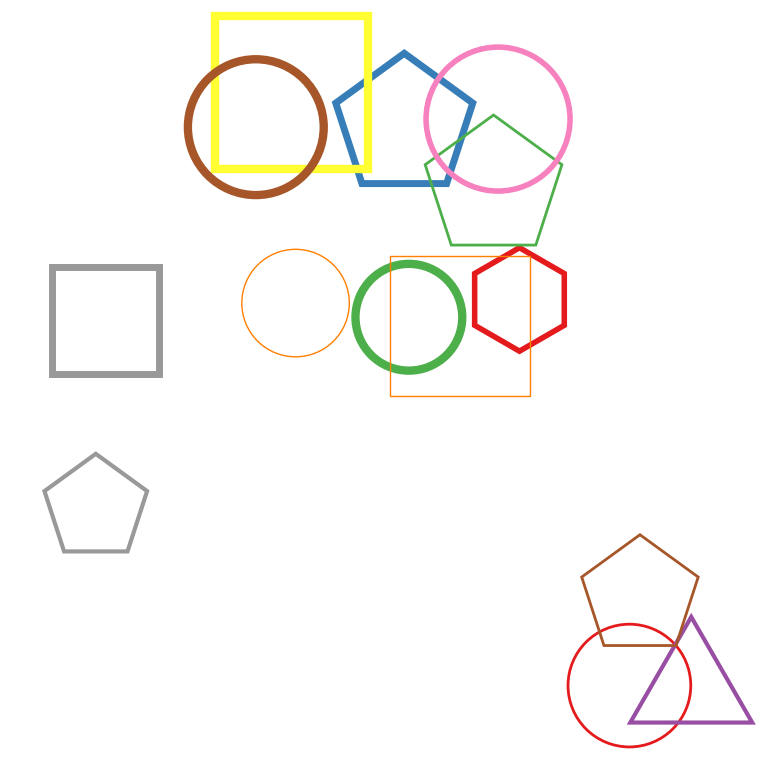[{"shape": "hexagon", "thickness": 2, "radius": 0.34, "center": [0.675, 0.611]}, {"shape": "circle", "thickness": 1, "radius": 0.4, "center": [0.817, 0.11]}, {"shape": "pentagon", "thickness": 2.5, "radius": 0.47, "center": [0.525, 0.837]}, {"shape": "pentagon", "thickness": 1, "radius": 0.47, "center": [0.641, 0.757]}, {"shape": "circle", "thickness": 3, "radius": 0.35, "center": [0.531, 0.588]}, {"shape": "triangle", "thickness": 1.5, "radius": 0.46, "center": [0.898, 0.107]}, {"shape": "square", "thickness": 0.5, "radius": 0.46, "center": [0.598, 0.577]}, {"shape": "circle", "thickness": 0.5, "radius": 0.35, "center": [0.384, 0.606]}, {"shape": "square", "thickness": 3, "radius": 0.5, "center": [0.379, 0.88]}, {"shape": "pentagon", "thickness": 1, "radius": 0.4, "center": [0.831, 0.226]}, {"shape": "circle", "thickness": 3, "radius": 0.44, "center": [0.332, 0.835]}, {"shape": "circle", "thickness": 2, "radius": 0.47, "center": [0.647, 0.845]}, {"shape": "pentagon", "thickness": 1.5, "radius": 0.35, "center": [0.124, 0.341]}, {"shape": "square", "thickness": 2.5, "radius": 0.35, "center": [0.137, 0.584]}]